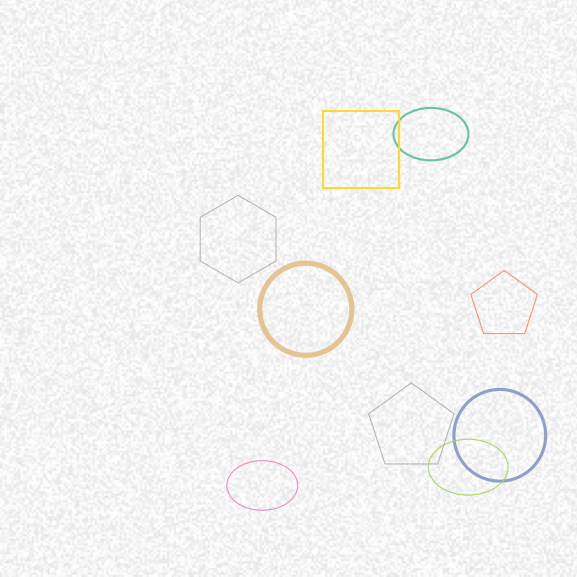[{"shape": "oval", "thickness": 1, "radius": 0.32, "center": [0.746, 0.767]}, {"shape": "pentagon", "thickness": 0.5, "radius": 0.3, "center": [0.873, 0.47]}, {"shape": "circle", "thickness": 1.5, "radius": 0.4, "center": [0.865, 0.245]}, {"shape": "oval", "thickness": 0.5, "radius": 0.31, "center": [0.454, 0.159]}, {"shape": "oval", "thickness": 0.5, "radius": 0.35, "center": [0.811, 0.19]}, {"shape": "square", "thickness": 1, "radius": 0.33, "center": [0.625, 0.74]}, {"shape": "circle", "thickness": 2.5, "radius": 0.4, "center": [0.529, 0.464]}, {"shape": "hexagon", "thickness": 0.5, "radius": 0.38, "center": [0.412, 0.585]}, {"shape": "pentagon", "thickness": 0.5, "radius": 0.39, "center": [0.712, 0.259]}]